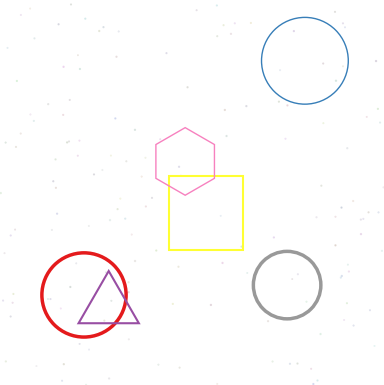[{"shape": "circle", "thickness": 2.5, "radius": 0.55, "center": [0.218, 0.234]}, {"shape": "circle", "thickness": 1, "radius": 0.56, "center": [0.792, 0.842]}, {"shape": "triangle", "thickness": 1.5, "radius": 0.45, "center": [0.282, 0.206]}, {"shape": "square", "thickness": 1.5, "radius": 0.48, "center": [0.535, 0.447]}, {"shape": "hexagon", "thickness": 1, "radius": 0.44, "center": [0.481, 0.581]}, {"shape": "circle", "thickness": 2.5, "radius": 0.44, "center": [0.746, 0.259]}]